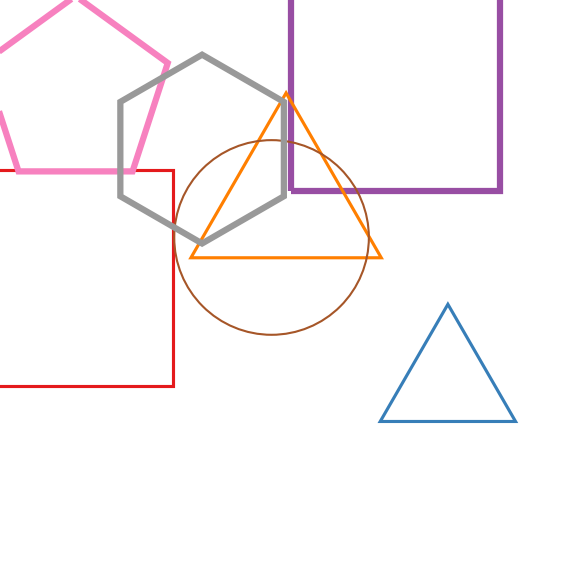[{"shape": "square", "thickness": 1.5, "radius": 0.93, "center": [0.113, 0.518]}, {"shape": "triangle", "thickness": 1.5, "radius": 0.68, "center": [0.776, 0.337]}, {"shape": "square", "thickness": 3, "radius": 0.9, "center": [0.685, 0.848]}, {"shape": "triangle", "thickness": 1.5, "radius": 0.95, "center": [0.495, 0.648]}, {"shape": "circle", "thickness": 1, "radius": 0.84, "center": [0.47, 0.588]}, {"shape": "pentagon", "thickness": 3, "radius": 0.84, "center": [0.131, 0.838]}, {"shape": "hexagon", "thickness": 3, "radius": 0.82, "center": [0.35, 0.741]}]